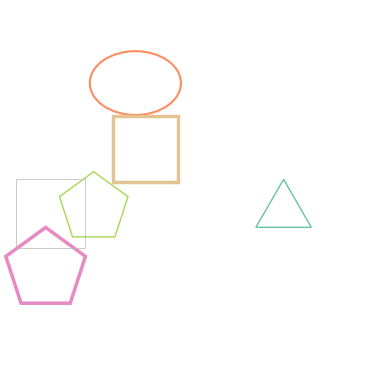[{"shape": "triangle", "thickness": 1, "radius": 0.42, "center": [0.737, 0.451]}, {"shape": "oval", "thickness": 1.5, "radius": 0.59, "center": [0.352, 0.784]}, {"shape": "pentagon", "thickness": 2.5, "radius": 0.54, "center": [0.119, 0.3]}, {"shape": "pentagon", "thickness": 1, "radius": 0.47, "center": [0.243, 0.46]}, {"shape": "square", "thickness": 2.5, "radius": 0.43, "center": [0.378, 0.613]}, {"shape": "square", "thickness": 0.5, "radius": 0.44, "center": [0.131, 0.445]}]